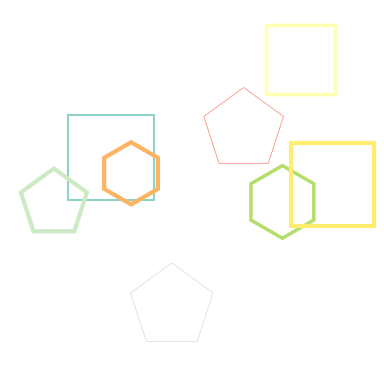[{"shape": "square", "thickness": 1.5, "radius": 0.55, "center": [0.288, 0.591]}, {"shape": "square", "thickness": 2.5, "radius": 0.45, "center": [0.781, 0.846]}, {"shape": "pentagon", "thickness": 0.5, "radius": 0.54, "center": [0.633, 0.664]}, {"shape": "hexagon", "thickness": 3, "radius": 0.4, "center": [0.34, 0.55]}, {"shape": "hexagon", "thickness": 2.5, "radius": 0.47, "center": [0.733, 0.476]}, {"shape": "pentagon", "thickness": 0.5, "radius": 0.56, "center": [0.446, 0.205]}, {"shape": "pentagon", "thickness": 3, "radius": 0.45, "center": [0.14, 0.472]}, {"shape": "square", "thickness": 3, "radius": 0.54, "center": [0.864, 0.52]}]